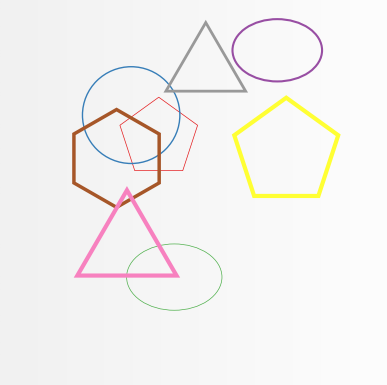[{"shape": "pentagon", "thickness": 0.5, "radius": 0.53, "center": [0.41, 0.642]}, {"shape": "circle", "thickness": 1, "radius": 0.63, "center": [0.338, 0.701]}, {"shape": "oval", "thickness": 0.5, "radius": 0.62, "center": [0.45, 0.28]}, {"shape": "oval", "thickness": 1.5, "radius": 0.58, "center": [0.716, 0.869]}, {"shape": "pentagon", "thickness": 3, "radius": 0.71, "center": [0.739, 0.605]}, {"shape": "hexagon", "thickness": 2.5, "radius": 0.64, "center": [0.301, 0.588]}, {"shape": "triangle", "thickness": 3, "radius": 0.74, "center": [0.328, 0.358]}, {"shape": "triangle", "thickness": 2, "radius": 0.59, "center": [0.531, 0.823]}]